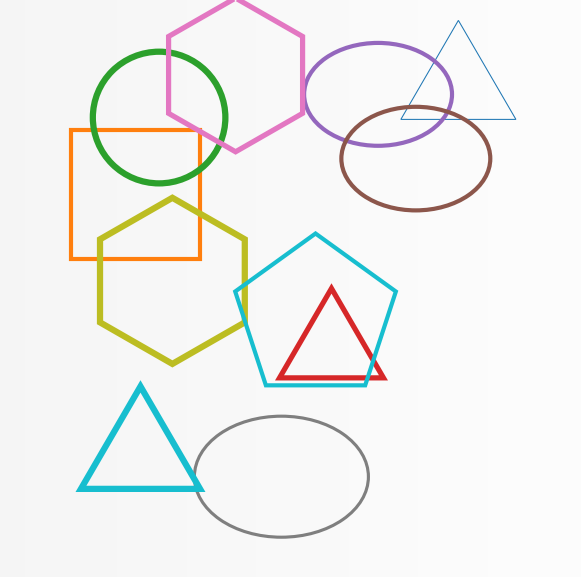[{"shape": "triangle", "thickness": 0.5, "radius": 0.57, "center": [0.789, 0.85]}, {"shape": "square", "thickness": 2, "radius": 0.56, "center": [0.233, 0.662]}, {"shape": "circle", "thickness": 3, "radius": 0.57, "center": [0.274, 0.796]}, {"shape": "triangle", "thickness": 2.5, "radius": 0.52, "center": [0.57, 0.396]}, {"shape": "oval", "thickness": 2, "radius": 0.64, "center": [0.65, 0.836]}, {"shape": "oval", "thickness": 2, "radius": 0.64, "center": [0.715, 0.725]}, {"shape": "hexagon", "thickness": 2.5, "radius": 0.67, "center": [0.405, 0.869]}, {"shape": "oval", "thickness": 1.5, "radius": 0.75, "center": [0.484, 0.174]}, {"shape": "hexagon", "thickness": 3, "radius": 0.72, "center": [0.297, 0.513]}, {"shape": "pentagon", "thickness": 2, "radius": 0.73, "center": [0.543, 0.449]}, {"shape": "triangle", "thickness": 3, "radius": 0.59, "center": [0.242, 0.212]}]